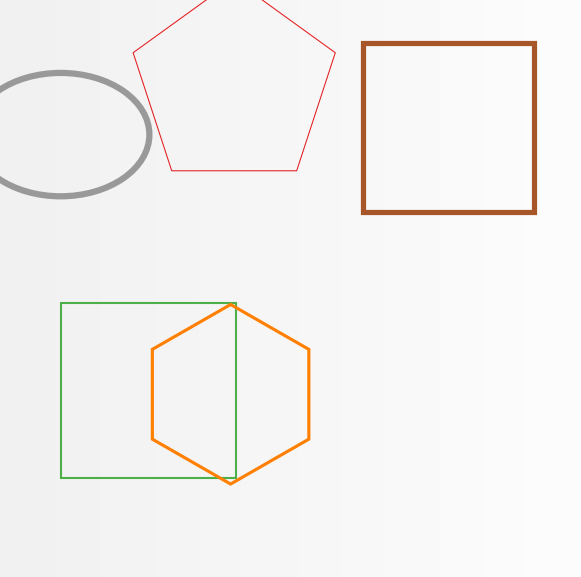[{"shape": "pentagon", "thickness": 0.5, "radius": 0.91, "center": [0.403, 0.851]}, {"shape": "square", "thickness": 1, "radius": 0.76, "center": [0.255, 0.323]}, {"shape": "hexagon", "thickness": 1.5, "radius": 0.78, "center": [0.397, 0.316]}, {"shape": "square", "thickness": 2.5, "radius": 0.73, "center": [0.772, 0.778]}, {"shape": "oval", "thickness": 3, "radius": 0.76, "center": [0.104, 0.766]}]